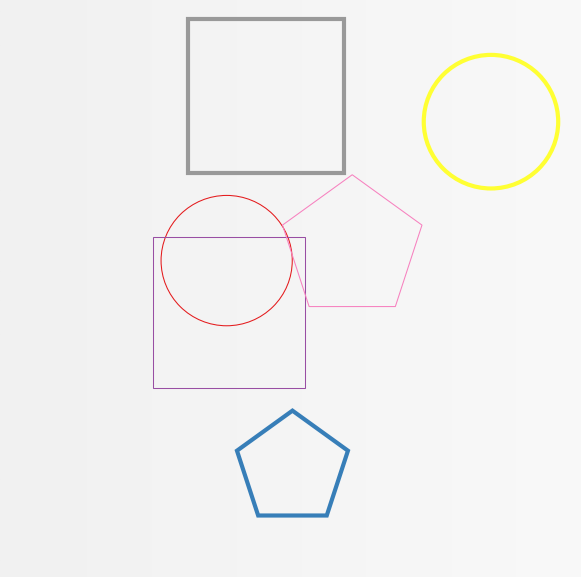[{"shape": "circle", "thickness": 0.5, "radius": 0.56, "center": [0.39, 0.548]}, {"shape": "pentagon", "thickness": 2, "radius": 0.5, "center": [0.503, 0.188]}, {"shape": "square", "thickness": 0.5, "radius": 0.66, "center": [0.394, 0.458]}, {"shape": "circle", "thickness": 2, "radius": 0.58, "center": [0.845, 0.788]}, {"shape": "pentagon", "thickness": 0.5, "radius": 0.63, "center": [0.606, 0.57]}, {"shape": "square", "thickness": 2, "radius": 0.67, "center": [0.458, 0.834]}]